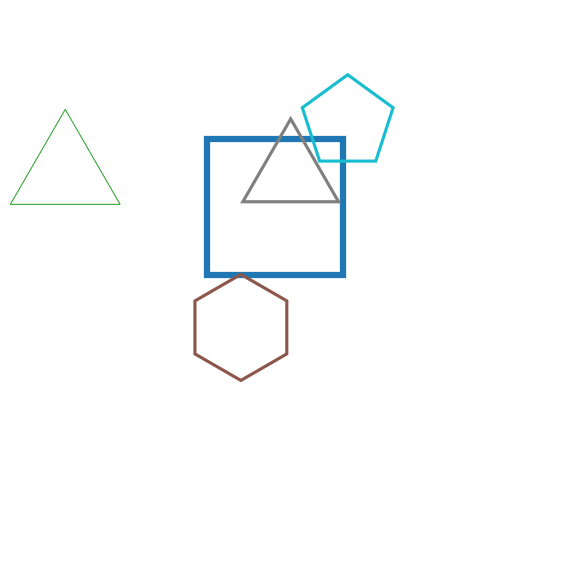[{"shape": "square", "thickness": 3, "radius": 0.59, "center": [0.476, 0.641]}, {"shape": "triangle", "thickness": 0.5, "radius": 0.55, "center": [0.113, 0.7]}, {"shape": "hexagon", "thickness": 1.5, "radius": 0.46, "center": [0.417, 0.432]}, {"shape": "triangle", "thickness": 1.5, "radius": 0.48, "center": [0.503, 0.698]}, {"shape": "pentagon", "thickness": 1.5, "radius": 0.41, "center": [0.602, 0.787]}]